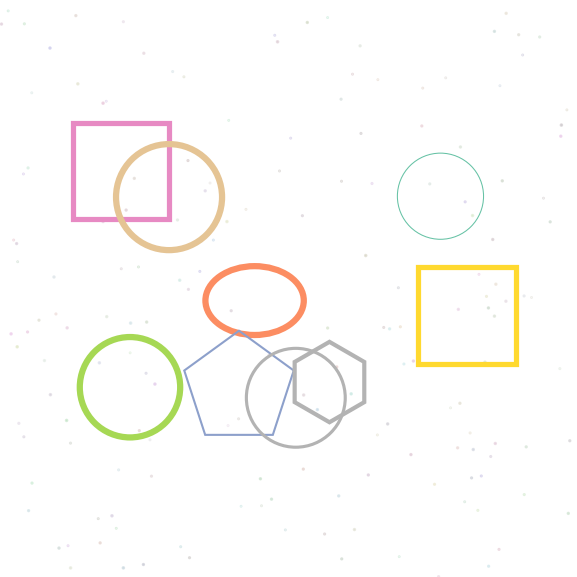[{"shape": "circle", "thickness": 0.5, "radius": 0.37, "center": [0.763, 0.659]}, {"shape": "oval", "thickness": 3, "radius": 0.43, "center": [0.441, 0.479]}, {"shape": "pentagon", "thickness": 1, "radius": 0.5, "center": [0.414, 0.327]}, {"shape": "square", "thickness": 2.5, "radius": 0.42, "center": [0.209, 0.703]}, {"shape": "circle", "thickness": 3, "radius": 0.43, "center": [0.225, 0.329]}, {"shape": "square", "thickness": 2.5, "radius": 0.42, "center": [0.809, 0.453]}, {"shape": "circle", "thickness": 3, "radius": 0.46, "center": [0.293, 0.658]}, {"shape": "circle", "thickness": 1.5, "radius": 0.43, "center": [0.512, 0.31]}, {"shape": "hexagon", "thickness": 2, "radius": 0.35, "center": [0.571, 0.338]}]